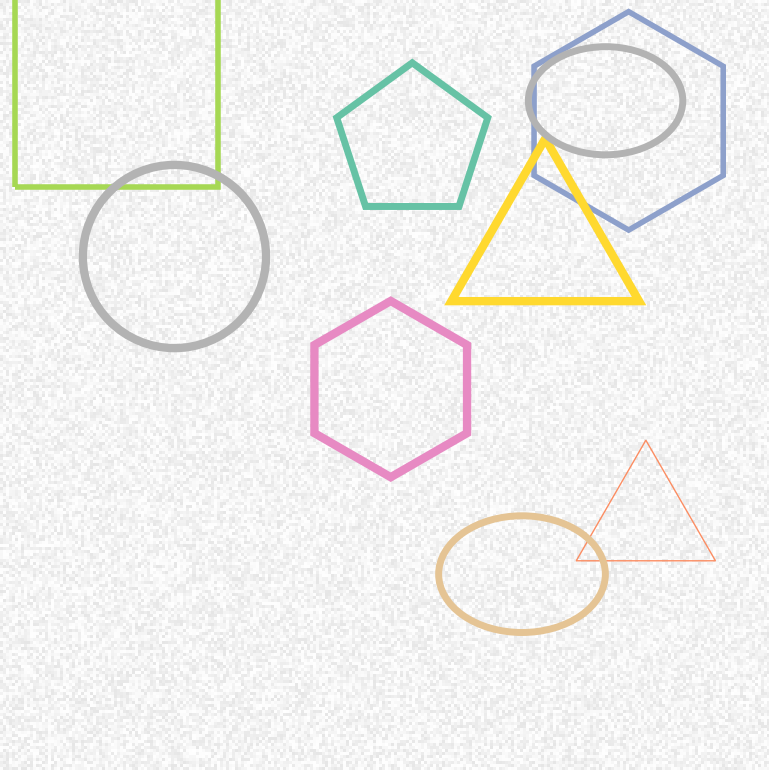[{"shape": "pentagon", "thickness": 2.5, "radius": 0.52, "center": [0.535, 0.815]}, {"shape": "triangle", "thickness": 0.5, "radius": 0.52, "center": [0.839, 0.324]}, {"shape": "hexagon", "thickness": 2, "radius": 0.71, "center": [0.816, 0.843]}, {"shape": "hexagon", "thickness": 3, "radius": 0.57, "center": [0.507, 0.495]}, {"shape": "square", "thickness": 2, "radius": 0.66, "center": [0.151, 0.889]}, {"shape": "triangle", "thickness": 3, "radius": 0.7, "center": [0.708, 0.679]}, {"shape": "oval", "thickness": 2.5, "radius": 0.54, "center": [0.678, 0.254]}, {"shape": "oval", "thickness": 2.5, "radius": 0.5, "center": [0.786, 0.869]}, {"shape": "circle", "thickness": 3, "radius": 0.59, "center": [0.227, 0.667]}]